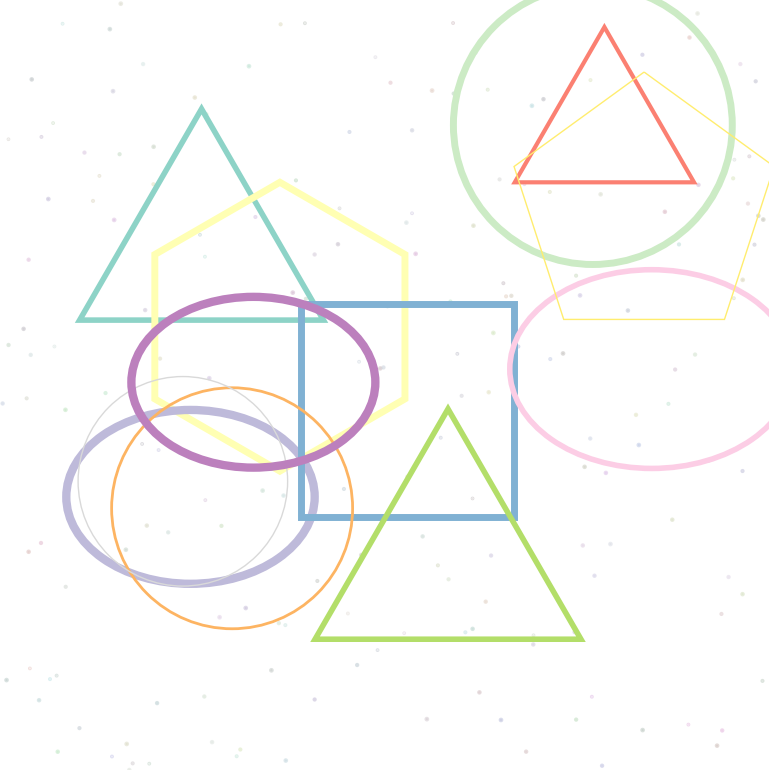[{"shape": "triangle", "thickness": 2, "radius": 0.91, "center": [0.262, 0.676]}, {"shape": "hexagon", "thickness": 2.5, "radius": 0.94, "center": [0.363, 0.576]}, {"shape": "oval", "thickness": 3, "radius": 0.81, "center": [0.247, 0.355]}, {"shape": "triangle", "thickness": 1.5, "radius": 0.67, "center": [0.785, 0.83]}, {"shape": "square", "thickness": 2.5, "radius": 0.69, "center": [0.53, 0.467]}, {"shape": "circle", "thickness": 1, "radius": 0.78, "center": [0.301, 0.34]}, {"shape": "triangle", "thickness": 2, "radius": 1.0, "center": [0.582, 0.27]}, {"shape": "oval", "thickness": 2, "radius": 0.92, "center": [0.846, 0.521]}, {"shape": "circle", "thickness": 0.5, "radius": 0.68, "center": [0.237, 0.375]}, {"shape": "oval", "thickness": 3, "radius": 0.79, "center": [0.329, 0.504]}, {"shape": "circle", "thickness": 2.5, "radius": 0.91, "center": [0.77, 0.838]}, {"shape": "pentagon", "thickness": 0.5, "radius": 0.89, "center": [0.836, 0.729]}]